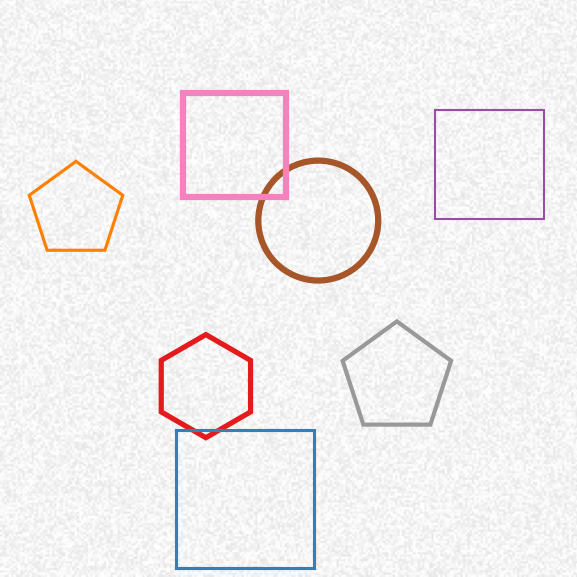[{"shape": "hexagon", "thickness": 2.5, "radius": 0.45, "center": [0.357, 0.33]}, {"shape": "square", "thickness": 1.5, "radius": 0.6, "center": [0.424, 0.135]}, {"shape": "square", "thickness": 1, "radius": 0.47, "center": [0.848, 0.714]}, {"shape": "pentagon", "thickness": 1.5, "radius": 0.43, "center": [0.132, 0.635]}, {"shape": "circle", "thickness": 3, "radius": 0.52, "center": [0.551, 0.617]}, {"shape": "square", "thickness": 3, "radius": 0.45, "center": [0.406, 0.748]}, {"shape": "pentagon", "thickness": 2, "radius": 0.49, "center": [0.687, 0.344]}]